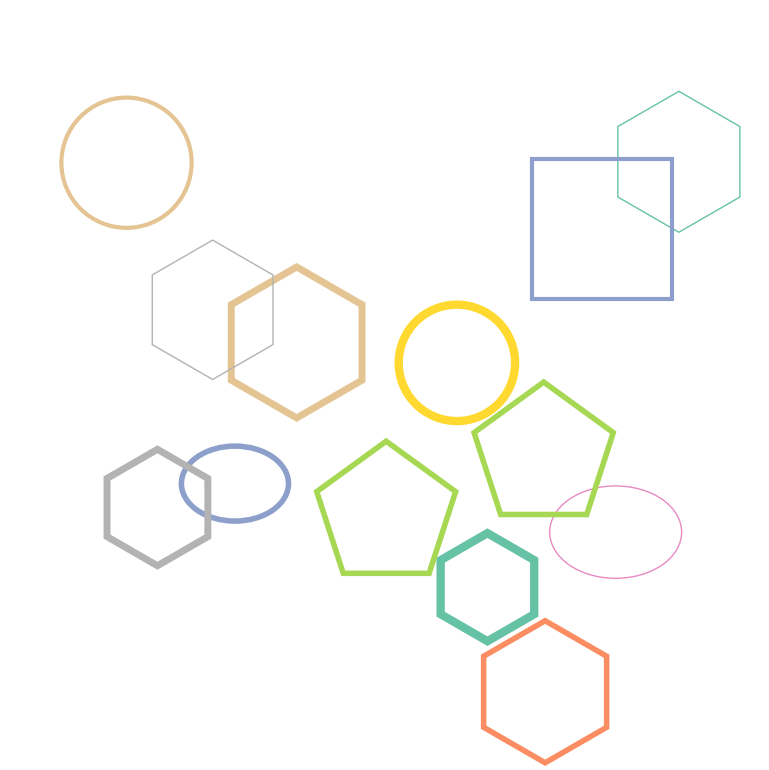[{"shape": "hexagon", "thickness": 3, "radius": 0.35, "center": [0.633, 0.237]}, {"shape": "hexagon", "thickness": 0.5, "radius": 0.46, "center": [0.882, 0.79]}, {"shape": "hexagon", "thickness": 2, "radius": 0.46, "center": [0.708, 0.102]}, {"shape": "oval", "thickness": 2, "radius": 0.35, "center": [0.305, 0.372]}, {"shape": "square", "thickness": 1.5, "radius": 0.45, "center": [0.782, 0.703]}, {"shape": "oval", "thickness": 0.5, "radius": 0.43, "center": [0.8, 0.309]}, {"shape": "pentagon", "thickness": 2, "radius": 0.47, "center": [0.502, 0.332]}, {"shape": "pentagon", "thickness": 2, "radius": 0.48, "center": [0.706, 0.409]}, {"shape": "circle", "thickness": 3, "radius": 0.38, "center": [0.593, 0.529]}, {"shape": "circle", "thickness": 1.5, "radius": 0.42, "center": [0.164, 0.789]}, {"shape": "hexagon", "thickness": 2.5, "radius": 0.49, "center": [0.385, 0.555]}, {"shape": "hexagon", "thickness": 0.5, "radius": 0.45, "center": [0.276, 0.598]}, {"shape": "hexagon", "thickness": 2.5, "radius": 0.38, "center": [0.204, 0.341]}]